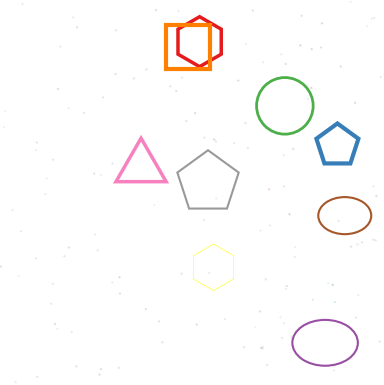[{"shape": "hexagon", "thickness": 2.5, "radius": 0.32, "center": [0.518, 0.892]}, {"shape": "pentagon", "thickness": 3, "radius": 0.29, "center": [0.876, 0.622]}, {"shape": "circle", "thickness": 2, "radius": 0.37, "center": [0.74, 0.725]}, {"shape": "oval", "thickness": 1.5, "radius": 0.43, "center": [0.844, 0.11]}, {"shape": "square", "thickness": 3, "radius": 0.29, "center": [0.488, 0.878]}, {"shape": "hexagon", "thickness": 0.5, "radius": 0.3, "center": [0.555, 0.306]}, {"shape": "oval", "thickness": 1.5, "radius": 0.34, "center": [0.895, 0.44]}, {"shape": "triangle", "thickness": 2.5, "radius": 0.38, "center": [0.366, 0.566]}, {"shape": "pentagon", "thickness": 1.5, "radius": 0.42, "center": [0.54, 0.526]}]